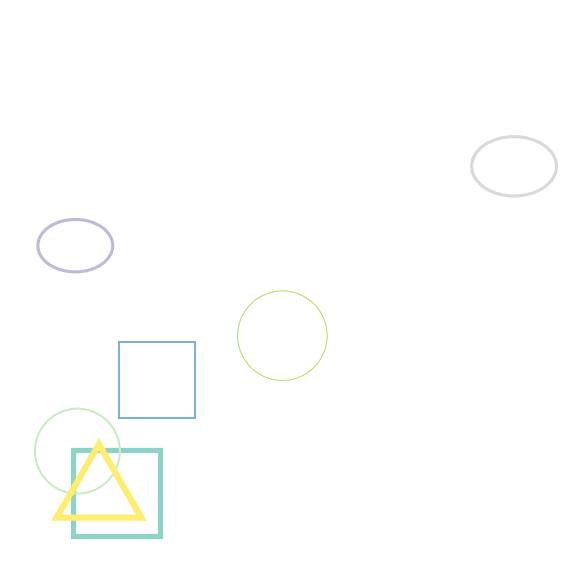[{"shape": "square", "thickness": 2.5, "radius": 0.38, "center": [0.201, 0.146]}, {"shape": "oval", "thickness": 1.5, "radius": 0.32, "center": [0.13, 0.574]}, {"shape": "square", "thickness": 1, "radius": 0.33, "center": [0.272, 0.341]}, {"shape": "circle", "thickness": 0.5, "radius": 0.39, "center": [0.489, 0.418]}, {"shape": "oval", "thickness": 1.5, "radius": 0.37, "center": [0.89, 0.711]}, {"shape": "circle", "thickness": 1, "radius": 0.37, "center": [0.134, 0.218]}, {"shape": "triangle", "thickness": 3, "radius": 0.42, "center": [0.171, 0.145]}]